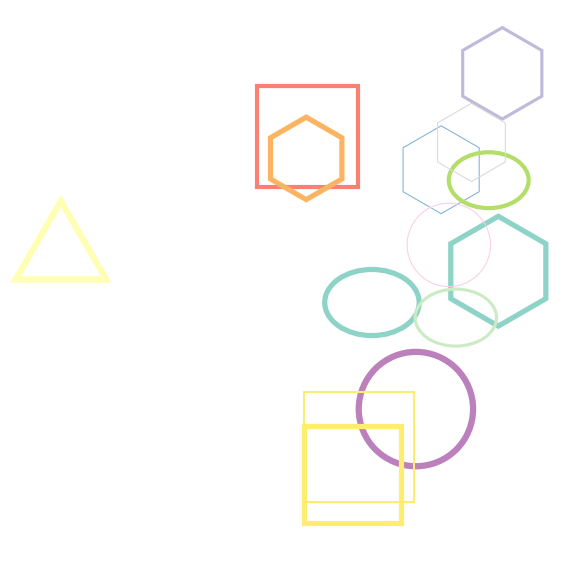[{"shape": "hexagon", "thickness": 2.5, "radius": 0.48, "center": [0.863, 0.53]}, {"shape": "oval", "thickness": 2.5, "radius": 0.41, "center": [0.644, 0.475]}, {"shape": "triangle", "thickness": 3, "radius": 0.45, "center": [0.106, 0.56]}, {"shape": "hexagon", "thickness": 1.5, "radius": 0.4, "center": [0.87, 0.872]}, {"shape": "square", "thickness": 2, "radius": 0.44, "center": [0.533, 0.762]}, {"shape": "hexagon", "thickness": 0.5, "radius": 0.38, "center": [0.764, 0.705]}, {"shape": "hexagon", "thickness": 2.5, "radius": 0.36, "center": [0.53, 0.725]}, {"shape": "oval", "thickness": 2, "radius": 0.35, "center": [0.846, 0.687]}, {"shape": "circle", "thickness": 0.5, "radius": 0.36, "center": [0.777, 0.575]}, {"shape": "hexagon", "thickness": 0.5, "radius": 0.34, "center": [0.816, 0.752]}, {"shape": "circle", "thickness": 3, "radius": 0.5, "center": [0.72, 0.291]}, {"shape": "oval", "thickness": 1.5, "radius": 0.35, "center": [0.789, 0.449]}, {"shape": "square", "thickness": 2.5, "radius": 0.42, "center": [0.61, 0.178]}, {"shape": "square", "thickness": 1, "radius": 0.48, "center": [0.622, 0.225]}]